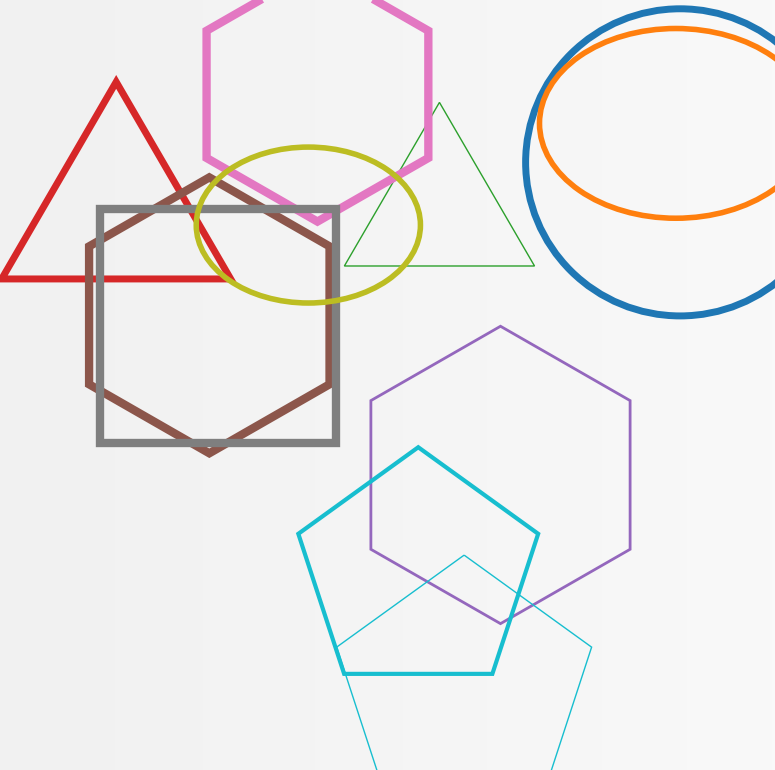[{"shape": "circle", "thickness": 2.5, "radius": 1.0, "center": [0.878, 0.789]}, {"shape": "oval", "thickness": 2, "radius": 0.88, "center": [0.872, 0.84]}, {"shape": "triangle", "thickness": 0.5, "radius": 0.71, "center": [0.567, 0.725]}, {"shape": "triangle", "thickness": 2.5, "radius": 0.85, "center": [0.15, 0.723]}, {"shape": "hexagon", "thickness": 1, "radius": 0.97, "center": [0.646, 0.383]}, {"shape": "hexagon", "thickness": 3, "radius": 0.9, "center": [0.27, 0.59]}, {"shape": "hexagon", "thickness": 3, "radius": 0.83, "center": [0.41, 0.877]}, {"shape": "square", "thickness": 3, "radius": 0.76, "center": [0.281, 0.576]}, {"shape": "oval", "thickness": 2, "radius": 0.72, "center": [0.398, 0.708]}, {"shape": "pentagon", "thickness": 0.5, "radius": 0.86, "center": [0.599, 0.106]}, {"shape": "pentagon", "thickness": 1.5, "radius": 0.81, "center": [0.54, 0.256]}]